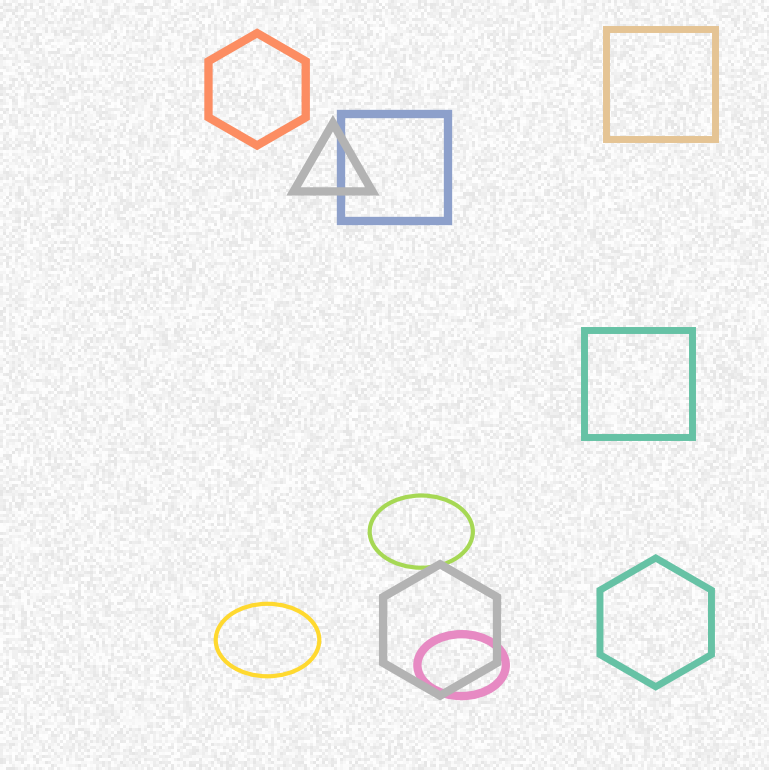[{"shape": "hexagon", "thickness": 2.5, "radius": 0.42, "center": [0.852, 0.192]}, {"shape": "square", "thickness": 2.5, "radius": 0.35, "center": [0.829, 0.502]}, {"shape": "hexagon", "thickness": 3, "radius": 0.36, "center": [0.334, 0.884]}, {"shape": "square", "thickness": 3, "radius": 0.35, "center": [0.512, 0.783]}, {"shape": "oval", "thickness": 3, "radius": 0.29, "center": [0.599, 0.136]}, {"shape": "oval", "thickness": 1.5, "radius": 0.33, "center": [0.547, 0.31]}, {"shape": "oval", "thickness": 1.5, "radius": 0.34, "center": [0.347, 0.169]}, {"shape": "square", "thickness": 2.5, "radius": 0.35, "center": [0.858, 0.891]}, {"shape": "hexagon", "thickness": 3, "radius": 0.43, "center": [0.572, 0.182]}, {"shape": "triangle", "thickness": 3, "radius": 0.3, "center": [0.432, 0.781]}]